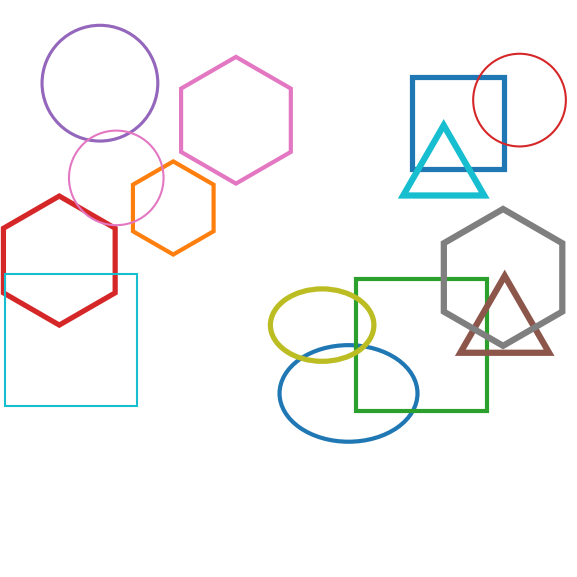[{"shape": "square", "thickness": 2.5, "radius": 0.4, "center": [0.793, 0.786]}, {"shape": "oval", "thickness": 2, "radius": 0.6, "center": [0.603, 0.318]}, {"shape": "hexagon", "thickness": 2, "radius": 0.4, "center": [0.3, 0.639]}, {"shape": "square", "thickness": 2, "radius": 0.57, "center": [0.73, 0.402]}, {"shape": "circle", "thickness": 1, "radius": 0.4, "center": [0.9, 0.826]}, {"shape": "hexagon", "thickness": 2.5, "radius": 0.56, "center": [0.103, 0.548]}, {"shape": "circle", "thickness": 1.5, "radius": 0.5, "center": [0.173, 0.855]}, {"shape": "triangle", "thickness": 3, "radius": 0.44, "center": [0.874, 0.433]}, {"shape": "hexagon", "thickness": 2, "radius": 0.55, "center": [0.409, 0.791]}, {"shape": "circle", "thickness": 1, "radius": 0.41, "center": [0.201, 0.691]}, {"shape": "hexagon", "thickness": 3, "radius": 0.59, "center": [0.871, 0.519]}, {"shape": "oval", "thickness": 2.5, "radius": 0.45, "center": [0.558, 0.436]}, {"shape": "square", "thickness": 1, "radius": 0.57, "center": [0.124, 0.41]}, {"shape": "triangle", "thickness": 3, "radius": 0.41, "center": [0.768, 0.701]}]